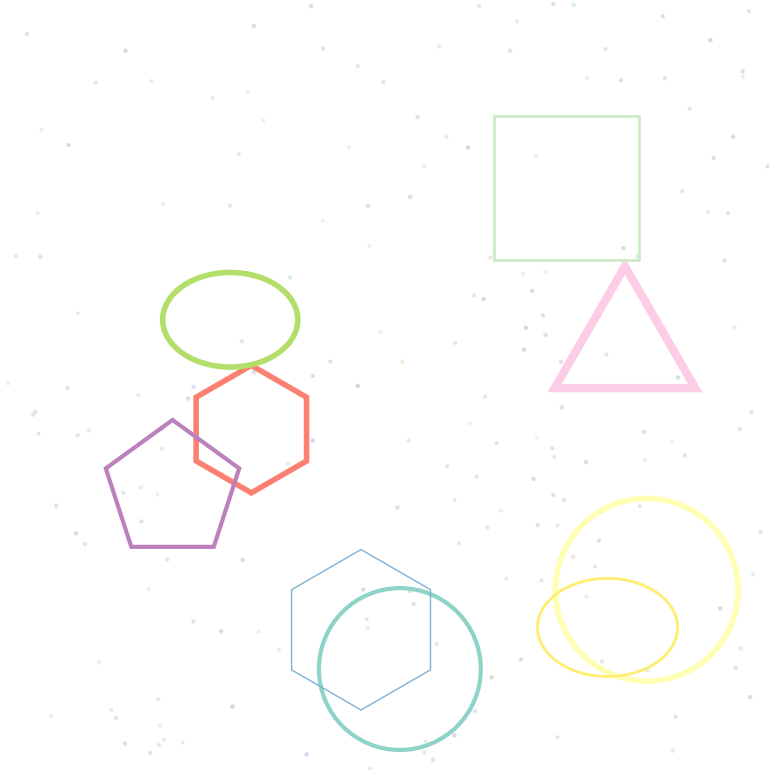[{"shape": "circle", "thickness": 1.5, "radius": 0.53, "center": [0.519, 0.131]}, {"shape": "circle", "thickness": 2, "radius": 0.59, "center": [0.84, 0.234]}, {"shape": "hexagon", "thickness": 2, "radius": 0.41, "center": [0.326, 0.443]}, {"shape": "hexagon", "thickness": 0.5, "radius": 0.52, "center": [0.469, 0.182]}, {"shape": "oval", "thickness": 2, "radius": 0.44, "center": [0.299, 0.585]}, {"shape": "triangle", "thickness": 3, "radius": 0.53, "center": [0.812, 0.549]}, {"shape": "pentagon", "thickness": 1.5, "radius": 0.46, "center": [0.224, 0.364]}, {"shape": "square", "thickness": 1, "radius": 0.47, "center": [0.736, 0.756]}, {"shape": "oval", "thickness": 1, "radius": 0.46, "center": [0.789, 0.185]}]